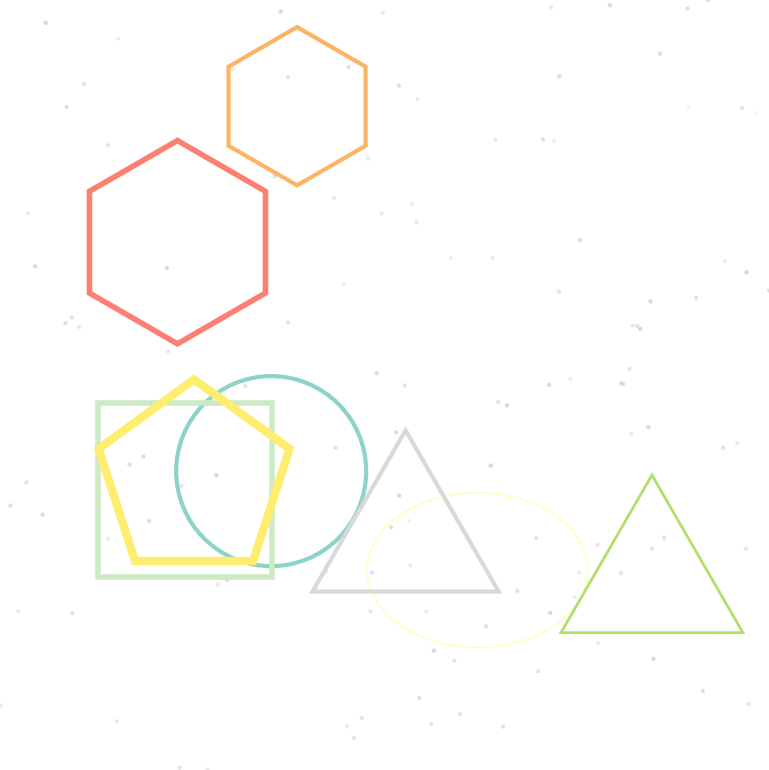[{"shape": "circle", "thickness": 1.5, "radius": 0.62, "center": [0.352, 0.388]}, {"shape": "oval", "thickness": 0.5, "radius": 0.72, "center": [0.62, 0.26]}, {"shape": "hexagon", "thickness": 2, "radius": 0.66, "center": [0.23, 0.685]}, {"shape": "hexagon", "thickness": 1.5, "radius": 0.51, "center": [0.386, 0.862]}, {"shape": "triangle", "thickness": 1, "radius": 0.68, "center": [0.847, 0.247]}, {"shape": "triangle", "thickness": 1.5, "radius": 0.7, "center": [0.527, 0.302]}, {"shape": "square", "thickness": 2, "radius": 0.56, "center": [0.241, 0.364]}, {"shape": "pentagon", "thickness": 3, "radius": 0.65, "center": [0.252, 0.377]}]